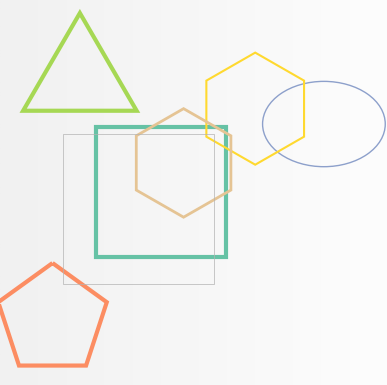[{"shape": "square", "thickness": 3, "radius": 0.84, "center": [0.416, 0.502]}, {"shape": "pentagon", "thickness": 3, "radius": 0.74, "center": [0.136, 0.17]}, {"shape": "oval", "thickness": 1, "radius": 0.79, "center": [0.836, 0.678]}, {"shape": "triangle", "thickness": 3, "radius": 0.85, "center": [0.206, 0.797]}, {"shape": "hexagon", "thickness": 1.5, "radius": 0.73, "center": [0.659, 0.718]}, {"shape": "hexagon", "thickness": 2, "radius": 0.7, "center": [0.474, 0.577]}, {"shape": "square", "thickness": 0.5, "radius": 0.98, "center": [0.358, 0.458]}]